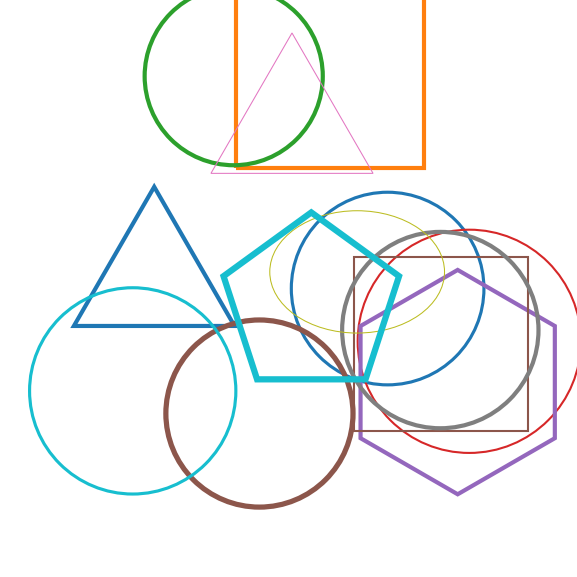[{"shape": "triangle", "thickness": 2, "radius": 0.8, "center": [0.267, 0.515]}, {"shape": "circle", "thickness": 1.5, "radius": 0.83, "center": [0.671, 0.499]}, {"shape": "square", "thickness": 2, "radius": 0.81, "center": [0.572, 0.87]}, {"shape": "circle", "thickness": 2, "radius": 0.77, "center": [0.405, 0.867]}, {"shape": "circle", "thickness": 1, "radius": 0.97, "center": [0.813, 0.408]}, {"shape": "hexagon", "thickness": 2, "radius": 0.97, "center": [0.793, 0.337]}, {"shape": "circle", "thickness": 2.5, "radius": 0.81, "center": [0.449, 0.283]}, {"shape": "square", "thickness": 1, "radius": 0.75, "center": [0.763, 0.404]}, {"shape": "triangle", "thickness": 0.5, "radius": 0.81, "center": [0.506, 0.78]}, {"shape": "circle", "thickness": 2, "radius": 0.85, "center": [0.762, 0.428]}, {"shape": "oval", "thickness": 0.5, "radius": 0.76, "center": [0.618, 0.528]}, {"shape": "pentagon", "thickness": 3, "radius": 0.8, "center": [0.539, 0.472]}, {"shape": "circle", "thickness": 1.5, "radius": 0.89, "center": [0.23, 0.322]}]